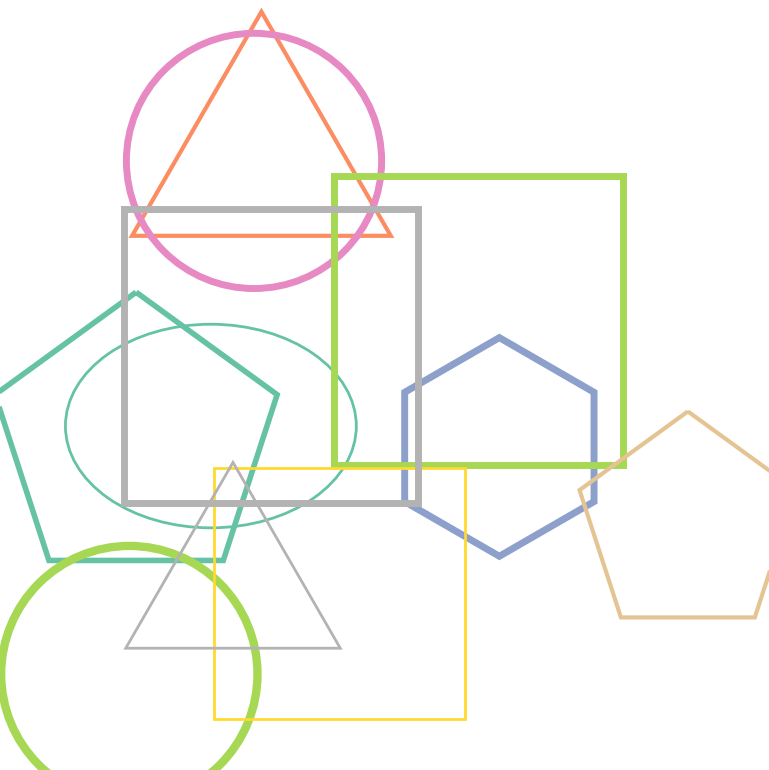[{"shape": "pentagon", "thickness": 2, "radius": 0.96, "center": [0.177, 0.428]}, {"shape": "oval", "thickness": 1, "radius": 0.94, "center": [0.274, 0.447]}, {"shape": "triangle", "thickness": 1.5, "radius": 0.97, "center": [0.34, 0.791]}, {"shape": "hexagon", "thickness": 2.5, "radius": 0.71, "center": [0.649, 0.42]}, {"shape": "circle", "thickness": 2.5, "radius": 0.83, "center": [0.33, 0.791]}, {"shape": "circle", "thickness": 3, "radius": 0.83, "center": [0.168, 0.125]}, {"shape": "square", "thickness": 2.5, "radius": 0.94, "center": [0.622, 0.584]}, {"shape": "square", "thickness": 1, "radius": 0.81, "center": [0.441, 0.229]}, {"shape": "pentagon", "thickness": 1.5, "radius": 0.74, "center": [0.893, 0.318]}, {"shape": "square", "thickness": 2.5, "radius": 0.96, "center": [0.352, 0.537]}, {"shape": "triangle", "thickness": 1, "radius": 0.8, "center": [0.303, 0.239]}]